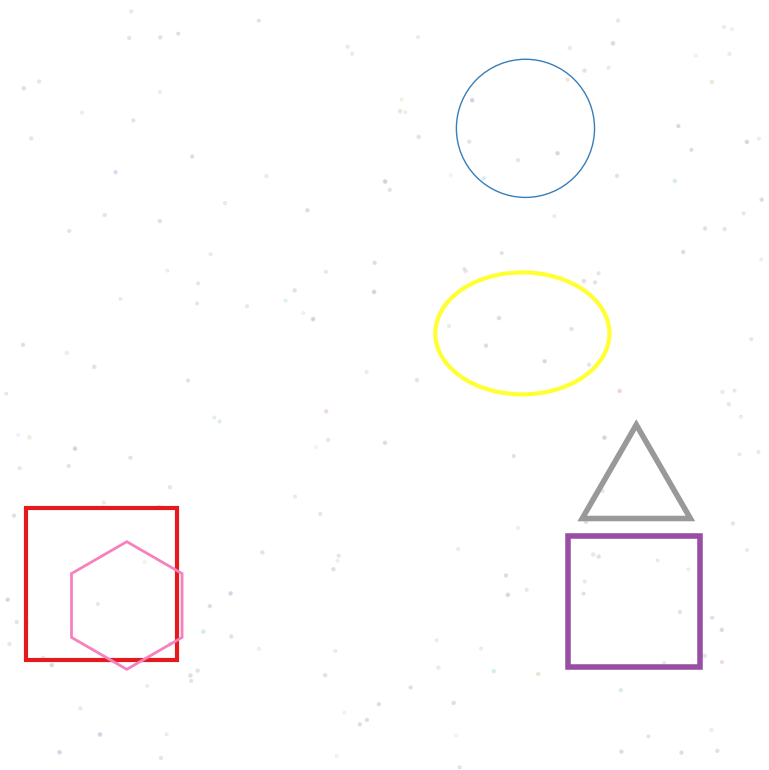[{"shape": "square", "thickness": 1.5, "radius": 0.49, "center": [0.132, 0.241]}, {"shape": "circle", "thickness": 0.5, "radius": 0.45, "center": [0.682, 0.833]}, {"shape": "square", "thickness": 2, "radius": 0.43, "center": [0.823, 0.219]}, {"shape": "oval", "thickness": 1.5, "radius": 0.57, "center": [0.678, 0.567]}, {"shape": "hexagon", "thickness": 1, "radius": 0.41, "center": [0.165, 0.214]}, {"shape": "triangle", "thickness": 2, "radius": 0.41, "center": [0.826, 0.367]}]